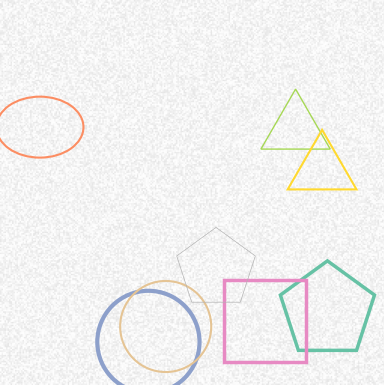[{"shape": "pentagon", "thickness": 2.5, "radius": 0.64, "center": [0.85, 0.194]}, {"shape": "oval", "thickness": 1.5, "radius": 0.57, "center": [0.104, 0.67]}, {"shape": "circle", "thickness": 3, "radius": 0.66, "center": [0.385, 0.112]}, {"shape": "square", "thickness": 2.5, "radius": 0.53, "center": [0.688, 0.167]}, {"shape": "triangle", "thickness": 1, "radius": 0.52, "center": [0.768, 0.665]}, {"shape": "triangle", "thickness": 1.5, "radius": 0.52, "center": [0.837, 0.56]}, {"shape": "circle", "thickness": 1.5, "radius": 0.59, "center": [0.43, 0.152]}, {"shape": "pentagon", "thickness": 0.5, "radius": 0.54, "center": [0.561, 0.302]}]